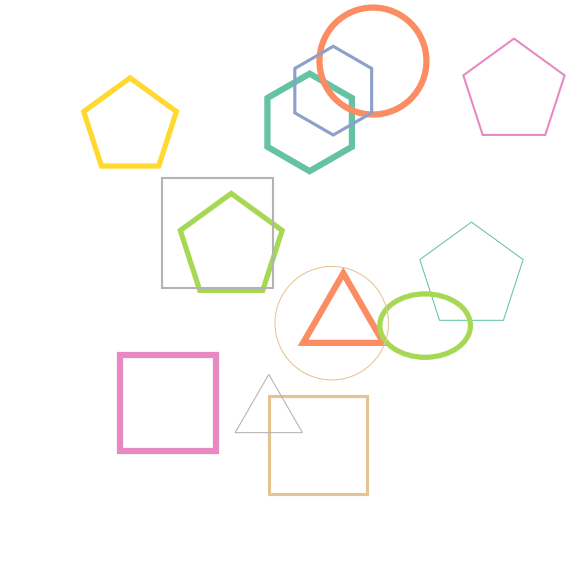[{"shape": "pentagon", "thickness": 0.5, "radius": 0.47, "center": [0.816, 0.521]}, {"shape": "hexagon", "thickness": 3, "radius": 0.42, "center": [0.536, 0.787]}, {"shape": "triangle", "thickness": 3, "radius": 0.4, "center": [0.594, 0.446]}, {"shape": "circle", "thickness": 3, "radius": 0.46, "center": [0.646, 0.893]}, {"shape": "hexagon", "thickness": 1.5, "radius": 0.38, "center": [0.577, 0.842]}, {"shape": "square", "thickness": 3, "radius": 0.42, "center": [0.291, 0.302]}, {"shape": "pentagon", "thickness": 1, "radius": 0.46, "center": [0.89, 0.84]}, {"shape": "oval", "thickness": 2.5, "radius": 0.39, "center": [0.736, 0.435]}, {"shape": "pentagon", "thickness": 2.5, "radius": 0.46, "center": [0.4, 0.571]}, {"shape": "pentagon", "thickness": 2.5, "radius": 0.42, "center": [0.225, 0.78]}, {"shape": "circle", "thickness": 0.5, "radius": 0.49, "center": [0.574, 0.44]}, {"shape": "square", "thickness": 1.5, "radius": 0.42, "center": [0.55, 0.229]}, {"shape": "square", "thickness": 1, "radius": 0.48, "center": [0.377, 0.596]}, {"shape": "triangle", "thickness": 0.5, "radius": 0.34, "center": [0.465, 0.284]}]